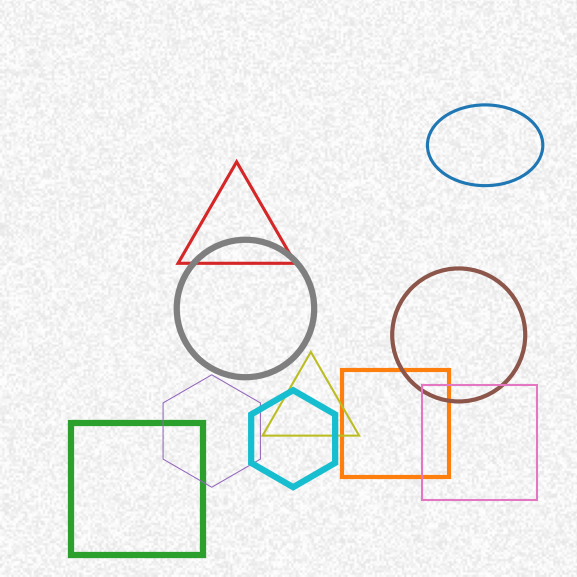[{"shape": "oval", "thickness": 1.5, "radius": 0.5, "center": [0.84, 0.748]}, {"shape": "square", "thickness": 2, "radius": 0.46, "center": [0.685, 0.266]}, {"shape": "square", "thickness": 3, "radius": 0.57, "center": [0.237, 0.152]}, {"shape": "triangle", "thickness": 1.5, "radius": 0.59, "center": [0.41, 0.602]}, {"shape": "hexagon", "thickness": 0.5, "radius": 0.49, "center": [0.367, 0.253]}, {"shape": "circle", "thickness": 2, "radius": 0.58, "center": [0.794, 0.419]}, {"shape": "square", "thickness": 1, "radius": 0.5, "center": [0.83, 0.232]}, {"shape": "circle", "thickness": 3, "radius": 0.6, "center": [0.425, 0.465]}, {"shape": "triangle", "thickness": 1, "radius": 0.48, "center": [0.538, 0.293]}, {"shape": "hexagon", "thickness": 3, "radius": 0.42, "center": [0.508, 0.24]}]